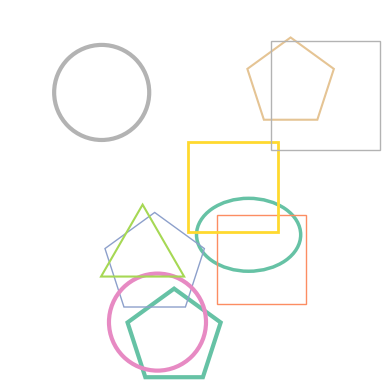[{"shape": "pentagon", "thickness": 3, "radius": 0.64, "center": [0.452, 0.123]}, {"shape": "oval", "thickness": 2.5, "radius": 0.68, "center": [0.646, 0.39]}, {"shape": "square", "thickness": 1, "radius": 0.58, "center": [0.68, 0.326]}, {"shape": "pentagon", "thickness": 1, "radius": 0.68, "center": [0.402, 0.312]}, {"shape": "circle", "thickness": 3, "radius": 0.63, "center": [0.409, 0.163]}, {"shape": "triangle", "thickness": 1.5, "radius": 0.62, "center": [0.37, 0.344]}, {"shape": "square", "thickness": 2, "radius": 0.59, "center": [0.605, 0.514]}, {"shape": "pentagon", "thickness": 1.5, "radius": 0.59, "center": [0.755, 0.785]}, {"shape": "circle", "thickness": 3, "radius": 0.62, "center": [0.264, 0.76]}, {"shape": "square", "thickness": 1, "radius": 0.71, "center": [0.846, 0.752]}]